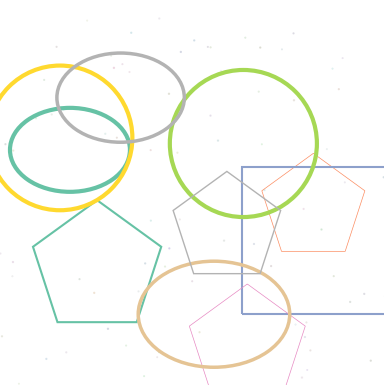[{"shape": "pentagon", "thickness": 1.5, "radius": 0.88, "center": [0.252, 0.305]}, {"shape": "oval", "thickness": 3, "radius": 0.78, "center": [0.182, 0.611]}, {"shape": "pentagon", "thickness": 0.5, "radius": 0.7, "center": [0.814, 0.461]}, {"shape": "square", "thickness": 1.5, "radius": 0.95, "center": [0.82, 0.375]}, {"shape": "pentagon", "thickness": 0.5, "radius": 0.79, "center": [0.642, 0.104]}, {"shape": "circle", "thickness": 3, "radius": 0.96, "center": [0.632, 0.627]}, {"shape": "circle", "thickness": 3, "radius": 0.94, "center": [0.156, 0.642]}, {"shape": "oval", "thickness": 2.5, "radius": 0.98, "center": [0.556, 0.184]}, {"shape": "pentagon", "thickness": 1, "radius": 0.73, "center": [0.589, 0.408]}, {"shape": "oval", "thickness": 2.5, "radius": 0.83, "center": [0.313, 0.746]}]